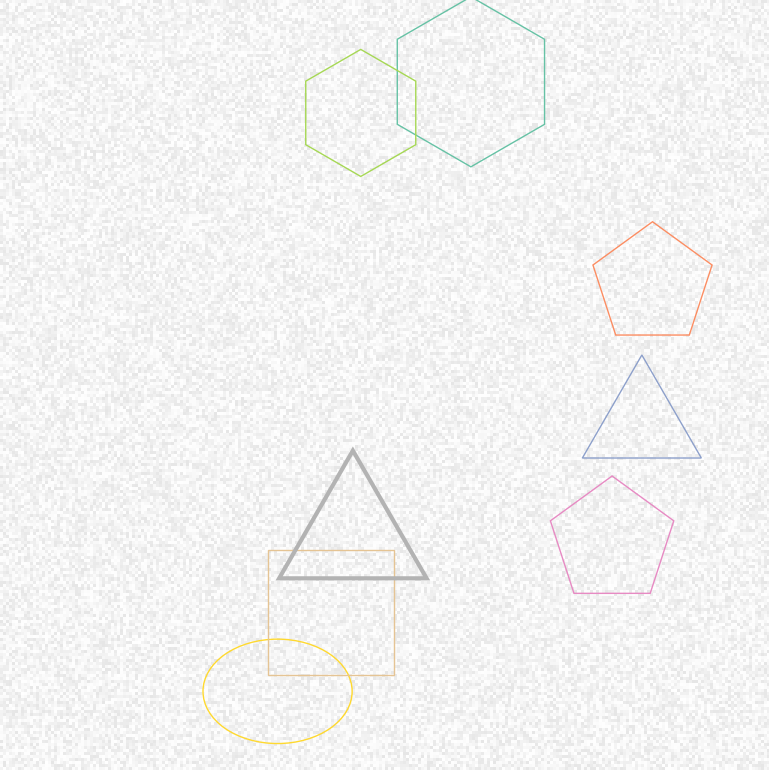[{"shape": "hexagon", "thickness": 0.5, "radius": 0.55, "center": [0.612, 0.894]}, {"shape": "pentagon", "thickness": 0.5, "radius": 0.41, "center": [0.847, 0.631]}, {"shape": "triangle", "thickness": 0.5, "radius": 0.45, "center": [0.834, 0.45]}, {"shape": "pentagon", "thickness": 0.5, "radius": 0.42, "center": [0.795, 0.298]}, {"shape": "hexagon", "thickness": 0.5, "radius": 0.41, "center": [0.469, 0.853]}, {"shape": "oval", "thickness": 0.5, "radius": 0.48, "center": [0.36, 0.102]}, {"shape": "square", "thickness": 0.5, "radius": 0.41, "center": [0.43, 0.204]}, {"shape": "triangle", "thickness": 1.5, "radius": 0.55, "center": [0.458, 0.304]}]